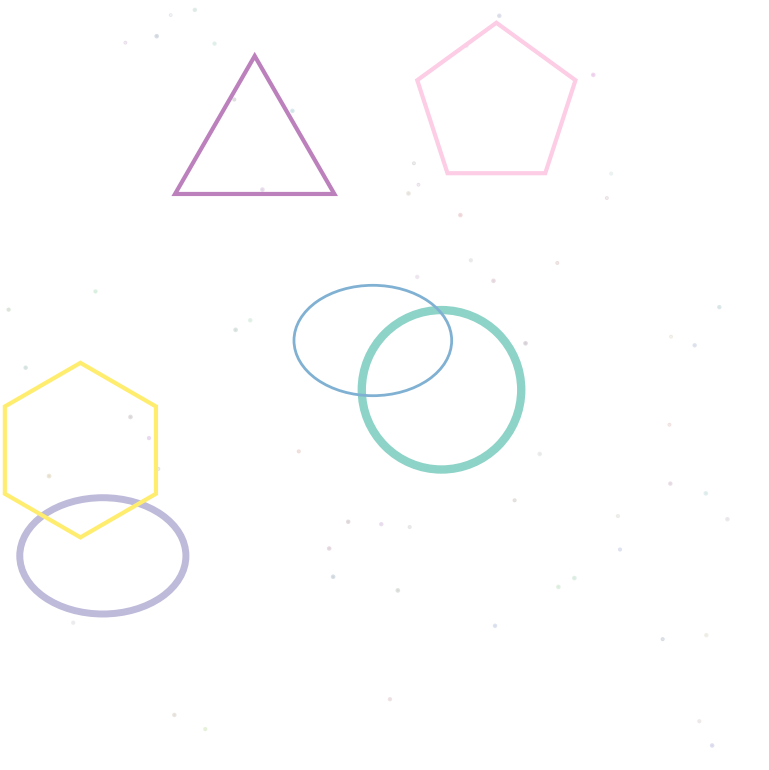[{"shape": "circle", "thickness": 3, "radius": 0.52, "center": [0.573, 0.494]}, {"shape": "oval", "thickness": 2.5, "radius": 0.54, "center": [0.134, 0.278]}, {"shape": "oval", "thickness": 1, "radius": 0.51, "center": [0.484, 0.558]}, {"shape": "pentagon", "thickness": 1.5, "radius": 0.54, "center": [0.645, 0.862]}, {"shape": "triangle", "thickness": 1.5, "radius": 0.6, "center": [0.331, 0.808]}, {"shape": "hexagon", "thickness": 1.5, "radius": 0.57, "center": [0.104, 0.415]}]